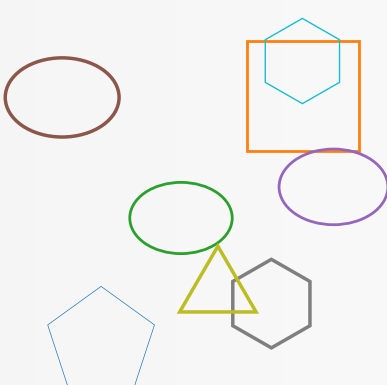[{"shape": "pentagon", "thickness": 0.5, "radius": 0.72, "center": [0.261, 0.111]}, {"shape": "square", "thickness": 2, "radius": 0.72, "center": [0.782, 0.751]}, {"shape": "oval", "thickness": 2, "radius": 0.66, "center": [0.467, 0.434]}, {"shape": "oval", "thickness": 2, "radius": 0.7, "center": [0.861, 0.515]}, {"shape": "oval", "thickness": 2.5, "radius": 0.73, "center": [0.16, 0.747]}, {"shape": "hexagon", "thickness": 2.5, "radius": 0.57, "center": [0.7, 0.211]}, {"shape": "triangle", "thickness": 2.5, "radius": 0.57, "center": [0.562, 0.247]}, {"shape": "hexagon", "thickness": 1, "radius": 0.55, "center": [0.78, 0.841]}]